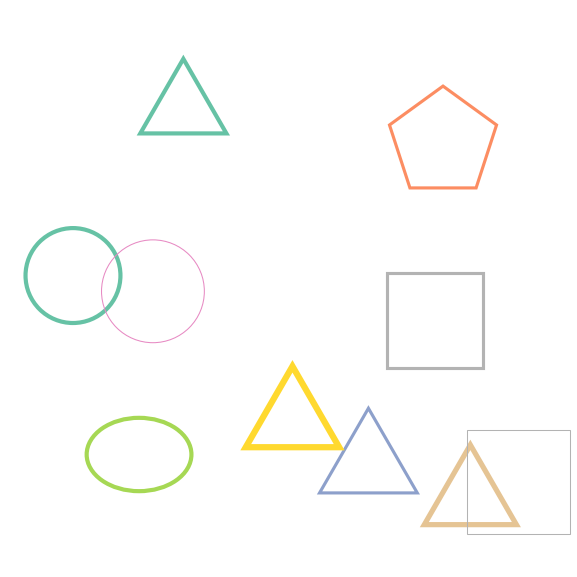[{"shape": "triangle", "thickness": 2, "radius": 0.43, "center": [0.317, 0.811]}, {"shape": "circle", "thickness": 2, "radius": 0.41, "center": [0.126, 0.522]}, {"shape": "pentagon", "thickness": 1.5, "radius": 0.49, "center": [0.767, 0.753]}, {"shape": "triangle", "thickness": 1.5, "radius": 0.49, "center": [0.638, 0.194]}, {"shape": "circle", "thickness": 0.5, "radius": 0.45, "center": [0.265, 0.495]}, {"shape": "oval", "thickness": 2, "radius": 0.45, "center": [0.241, 0.212]}, {"shape": "triangle", "thickness": 3, "radius": 0.47, "center": [0.506, 0.271]}, {"shape": "triangle", "thickness": 2.5, "radius": 0.46, "center": [0.814, 0.137]}, {"shape": "square", "thickness": 0.5, "radius": 0.45, "center": [0.897, 0.165]}, {"shape": "square", "thickness": 1.5, "radius": 0.41, "center": [0.753, 0.444]}]